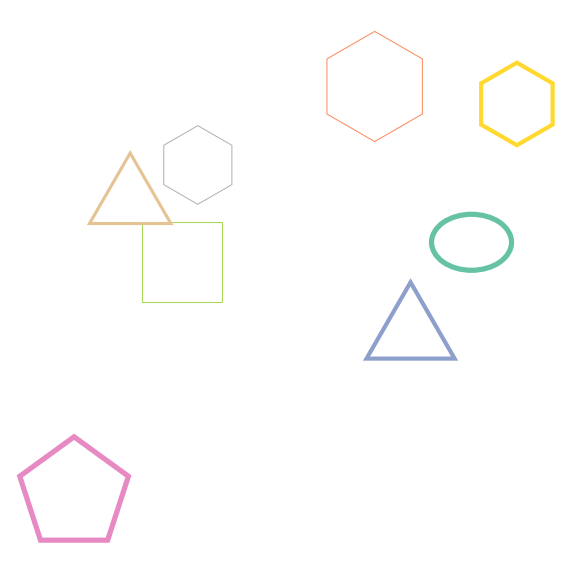[{"shape": "oval", "thickness": 2.5, "radius": 0.35, "center": [0.817, 0.58]}, {"shape": "hexagon", "thickness": 0.5, "radius": 0.48, "center": [0.649, 0.849]}, {"shape": "triangle", "thickness": 2, "radius": 0.44, "center": [0.711, 0.422]}, {"shape": "pentagon", "thickness": 2.5, "radius": 0.49, "center": [0.128, 0.144]}, {"shape": "square", "thickness": 0.5, "radius": 0.35, "center": [0.315, 0.545]}, {"shape": "hexagon", "thickness": 2, "radius": 0.36, "center": [0.895, 0.819]}, {"shape": "triangle", "thickness": 1.5, "radius": 0.41, "center": [0.225, 0.653]}, {"shape": "hexagon", "thickness": 0.5, "radius": 0.34, "center": [0.343, 0.713]}]